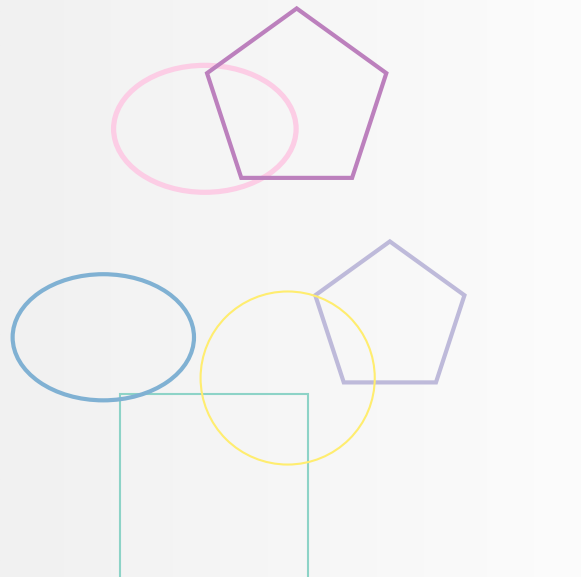[{"shape": "square", "thickness": 1, "radius": 0.81, "center": [0.368, 0.155]}, {"shape": "pentagon", "thickness": 2, "radius": 0.67, "center": [0.671, 0.446]}, {"shape": "oval", "thickness": 2, "radius": 0.78, "center": [0.178, 0.415]}, {"shape": "oval", "thickness": 2.5, "radius": 0.79, "center": [0.352, 0.776]}, {"shape": "pentagon", "thickness": 2, "radius": 0.81, "center": [0.51, 0.822]}, {"shape": "circle", "thickness": 1, "radius": 0.75, "center": [0.495, 0.345]}]